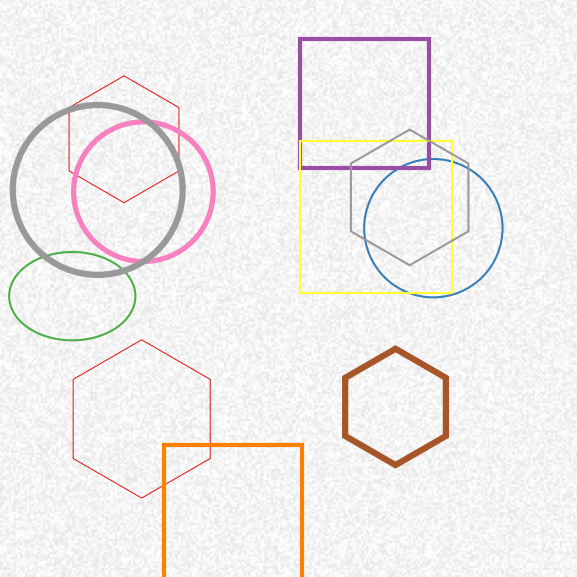[{"shape": "hexagon", "thickness": 0.5, "radius": 0.55, "center": [0.215, 0.758]}, {"shape": "hexagon", "thickness": 0.5, "radius": 0.69, "center": [0.245, 0.274]}, {"shape": "circle", "thickness": 1, "radius": 0.6, "center": [0.75, 0.604]}, {"shape": "oval", "thickness": 1, "radius": 0.55, "center": [0.125, 0.486]}, {"shape": "square", "thickness": 2, "radius": 0.56, "center": [0.631, 0.82]}, {"shape": "square", "thickness": 2, "radius": 0.6, "center": [0.404, 0.109]}, {"shape": "square", "thickness": 1, "radius": 0.66, "center": [0.651, 0.624]}, {"shape": "hexagon", "thickness": 3, "radius": 0.5, "center": [0.685, 0.295]}, {"shape": "circle", "thickness": 2.5, "radius": 0.6, "center": [0.248, 0.667]}, {"shape": "hexagon", "thickness": 1, "radius": 0.59, "center": [0.709, 0.657]}, {"shape": "circle", "thickness": 3, "radius": 0.74, "center": [0.169, 0.67]}]